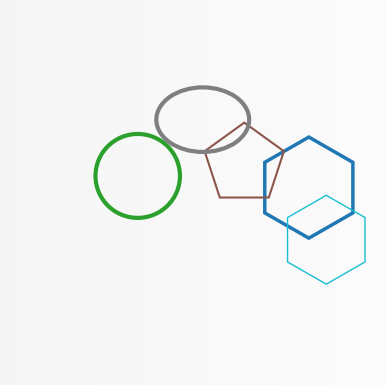[{"shape": "hexagon", "thickness": 2.5, "radius": 0.66, "center": [0.797, 0.513]}, {"shape": "circle", "thickness": 3, "radius": 0.54, "center": [0.355, 0.543]}, {"shape": "pentagon", "thickness": 1.5, "radius": 0.54, "center": [0.63, 0.574]}, {"shape": "oval", "thickness": 3, "radius": 0.6, "center": [0.523, 0.689]}, {"shape": "hexagon", "thickness": 1, "radius": 0.58, "center": [0.842, 0.377]}]